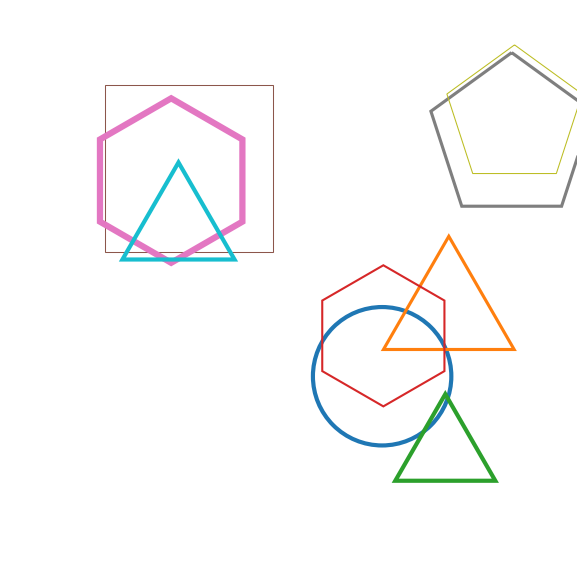[{"shape": "circle", "thickness": 2, "radius": 0.6, "center": [0.662, 0.348]}, {"shape": "triangle", "thickness": 1.5, "radius": 0.65, "center": [0.777, 0.459]}, {"shape": "triangle", "thickness": 2, "radius": 0.5, "center": [0.771, 0.217]}, {"shape": "hexagon", "thickness": 1, "radius": 0.61, "center": [0.664, 0.418]}, {"shape": "square", "thickness": 0.5, "radius": 0.72, "center": [0.327, 0.708]}, {"shape": "hexagon", "thickness": 3, "radius": 0.71, "center": [0.296, 0.686]}, {"shape": "pentagon", "thickness": 1.5, "radius": 0.74, "center": [0.886, 0.761]}, {"shape": "pentagon", "thickness": 0.5, "radius": 0.62, "center": [0.891, 0.798]}, {"shape": "triangle", "thickness": 2, "radius": 0.56, "center": [0.309, 0.606]}]